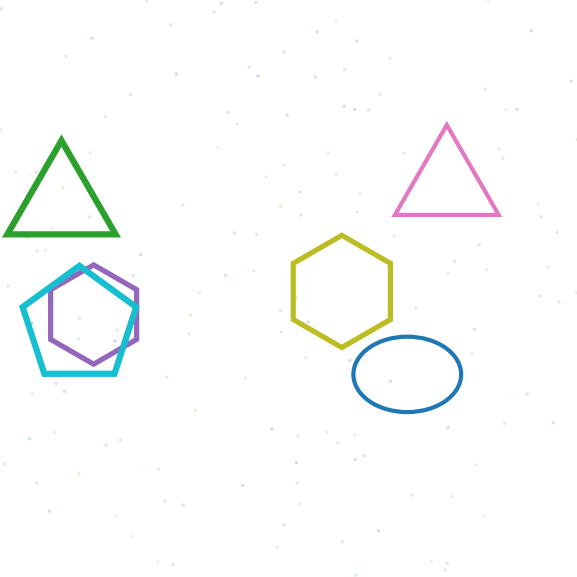[{"shape": "oval", "thickness": 2, "radius": 0.47, "center": [0.705, 0.351]}, {"shape": "triangle", "thickness": 3, "radius": 0.54, "center": [0.106, 0.647]}, {"shape": "hexagon", "thickness": 2.5, "radius": 0.43, "center": [0.162, 0.454]}, {"shape": "triangle", "thickness": 2, "radius": 0.52, "center": [0.774, 0.679]}, {"shape": "hexagon", "thickness": 2.5, "radius": 0.49, "center": [0.592, 0.494]}, {"shape": "pentagon", "thickness": 3, "radius": 0.52, "center": [0.137, 0.435]}]